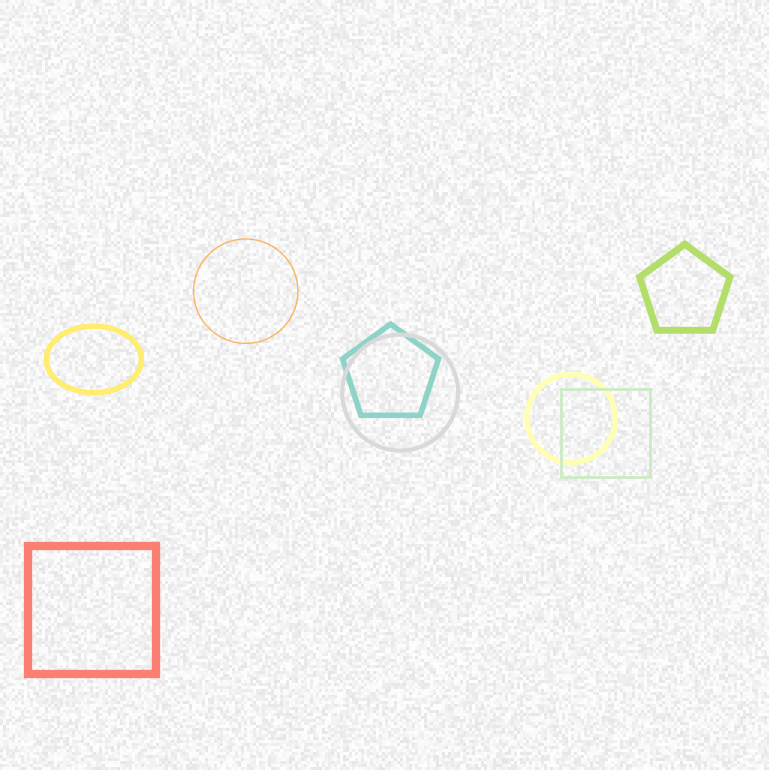[{"shape": "pentagon", "thickness": 2, "radius": 0.33, "center": [0.507, 0.514]}, {"shape": "circle", "thickness": 2, "radius": 0.29, "center": [0.742, 0.457]}, {"shape": "square", "thickness": 3, "radius": 0.41, "center": [0.119, 0.208]}, {"shape": "circle", "thickness": 0.5, "radius": 0.34, "center": [0.319, 0.622]}, {"shape": "pentagon", "thickness": 2.5, "radius": 0.31, "center": [0.889, 0.621]}, {"shape": "circle", "thickness": 1.5, "radius": 0.38, "center": [0.52, 0.49]}, {"shape": "square", "thickness": 1, "radius": 0.29, "center": [0.787, 0.438]}, {"shape": "oval", "thickness": 2, "radius": 0.31, "center": [0.122, 0.533]}]